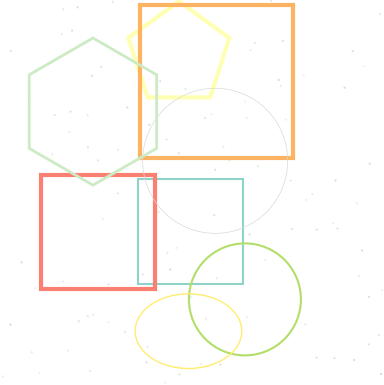[{"shape": "square", "thickness": 1.5, "radius": 0.68, "center": [0.495, 0.399]}, {"shape": "pentagon", "thickness": 3, "radius": 0.69, "center": [0.465, 0.859]}, {"shape": "square", "thickness": 3, "radius": 0.74, "center": [0.254, 0.398]}, {"shape": "square", "thickness": 3, "radius": 0.99, "center": [0.562, 0.788]}, {"shape": "circle", "thickness": 1.5, "radius": 0.73, "center": [0.636, 0.222]}, {"shape": "circle", "thickness": 0.5, "radius": 0.94, "center": [0.559, 0.582]}, {"shape": "hexagon", "thickness": 2, "radius": 0.96, "center": [0.241, 0.71]}, {"shape": "oval", "thickness": 1, "radius": 0.69, "center": [0.49, 0.14]}]